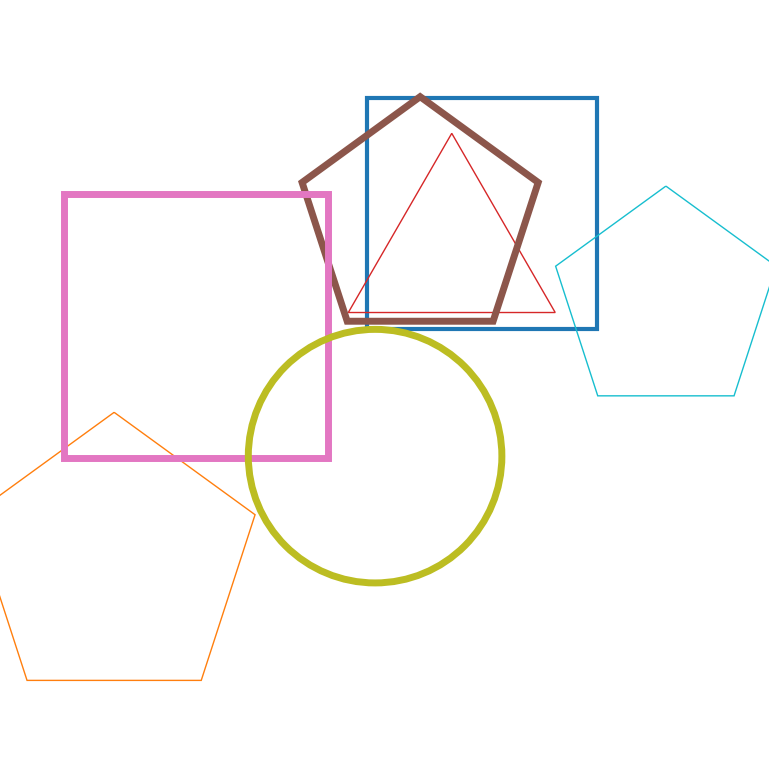[{"shape": "square", "thickness": 1.5, "radius": 0.75, "center": [0.626, 0.723]}, {"shape": "pentagon", "thickness": 0.5, "radius": 0.96, "center": [0.148, 0.272]}, {"shape": "triangle", "thickness": 0.5, "radius": 0.78, "center": [0.587, 0.672]}, {"shape": "pentagon", "thickness": 2.5, "radius": 0.81, "center": [0.546, 0.713]}, {"shape": "square", "thickness": 2.5, "radius": 0.86, "center": [0.255, 0.576]}, {"shape": "circle", "thickness": 2.5, "radius": 0.82, "center": [0.487, 0.408]}, {"shape": "pentagon", "thickness": 0.5, "radius": 0.75, "center": [0.865, 0.608]}]